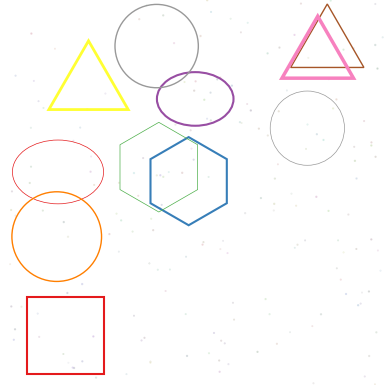[{"shape": "square", "thickness": 1.5, "radius": 0.5, "center": [0.171, 0.129]}, {"shape": "oval", "thickness": 0.5, "radius": 0.59, "center": [0.151, 0.553]}, {"shape": "hexagon", "thickness": 1.5, "radius": 0.57, "center": [0.49, 0.529]}, {"shape": "hexagon", "thickness": 0.5, "radius": 0.58, "center": [0.413, 0.566]}, {"shape": "oval", "thickness": 1.5, "radius": 0.5, "center": [0.507, 0.743]}, {"shape": "circle", "thickness": 1, "radius": 0.58, "center": [0.147, 0.385]}, {"shape": "triangle", "thickness": 2, "radius": 0.6, "center": [0.23, 0.775]}, {"shape": "triangle", "thickness": 1, "radius": 0.55, "center": [0.85, 0.88]}, {"shape": "triangle", "thickness": 2.5, "radius": 0.54, "center": [0.825, 0.851]}, {"shape": "circle", "thickness": 0.5, "radius": 0.48, "center": [0.798, 0.667]}, {"shape": "circle", "thickness": 1, "radius": 0.54, "center": [0.407, 0.88]}]